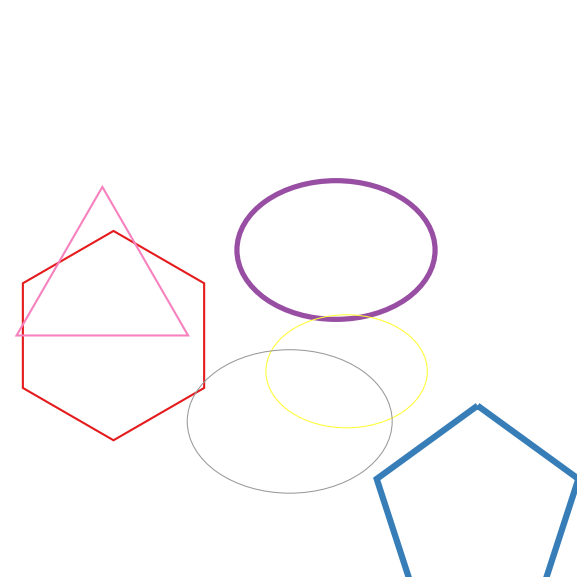[{"shape": "hexagon", "thickness": 1, "radius": 0.91, "center": [0.197, 0.418]}, {"shape": "pentagon", "thickness": 3, "radius": 0.92, "center": [0.827, 0.113]}, {"shape": "oval", "thickness": 2.5, "radius": 0.86, "center": [0.582, 0.566]}, {"shape": "oval", "thickness": 0.5, "radius": 0.7, "center": [0.6, 0.356]}, {"shape": "triangle", "thickness": 1, "radius": 0.86, "center": [0.177, 0.504]}, {"shape": "oval", "thickness": 0.5, "radius": 0.89, "center": [0.502, 0.269]}]